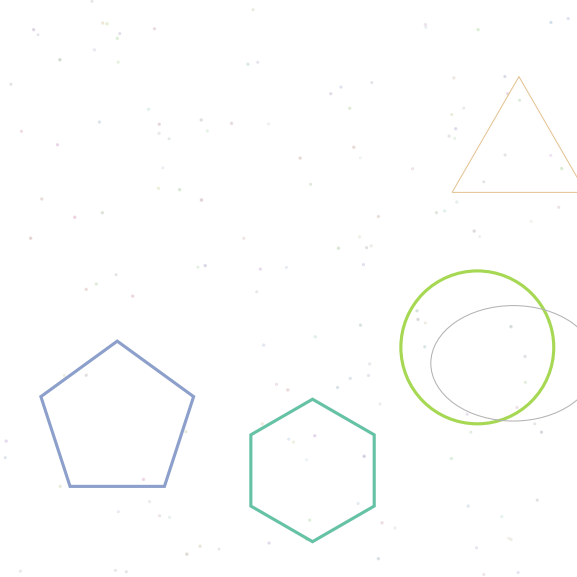[{"shape": "hexagon", "thickness": 1.5, "radius": 0.62, "center": [0.541, 0.185]}, {"shape": "pentagon", "thickness": 1.5, "radius": 0.7, "center": [0.203, 0.269]}, {"shape": "circle", "thickness": 1.5, "radius": 0.66, "center": [0.827, 0.398]}, {"shape": "triangle", "thickness": 0.5, "radius": 0.67, "center": [0.899, 0.733]}, {"shape": "oval", "thickness": 0.5, "radius": 0.71, "center": [0.889, 0.37]}]